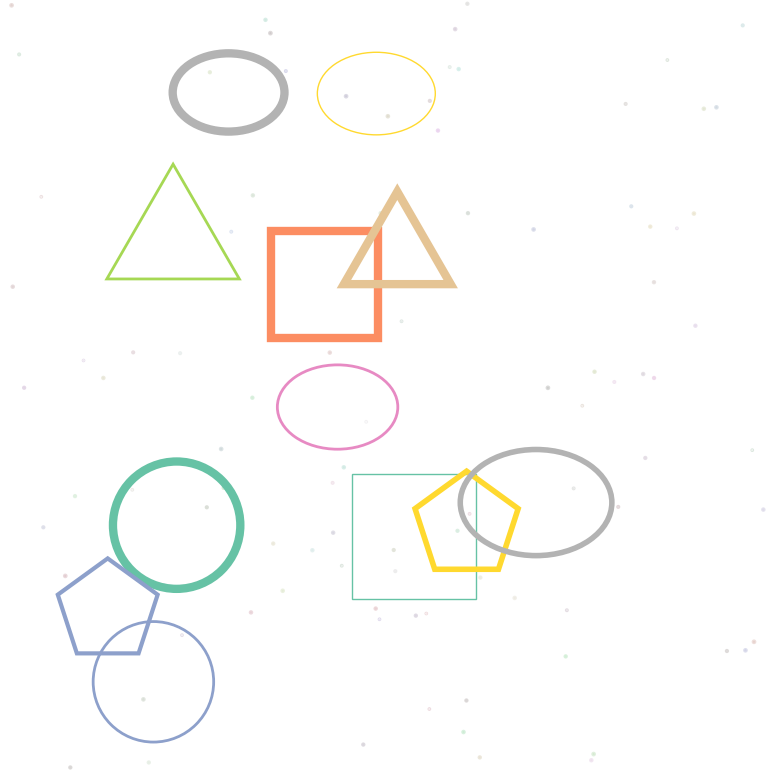[{"shape": "circle", "thickness": 3, "radius": 0.41, "center": [0.229, 0.318]}, {"shape": "square", "thickness": 0.5, "radius": 0.4, "center": [0.538, 0.303]}, {"shape": "square", "thickness": 3, "radius": 0.35, "center": [0.421, 0.63]}, {"shape": "pentagon", "thickness": 1.5, "radius": 0.34, "center": [0.14, 0.207]}, {"shape": "circle", "thickness": 1, "radius": 0.39, "center": [0.199, 0.115]}, {"shape": "oval", "thickness": 1, "radius": 0.39, "center": [0.438, 0.471]}, {"shape": "triangle", "thickness": 1, "radius": 0.5, "center": [0.225, 0.687]}, {"shape": "pentagon", "thickness": 2, "radius": 0.35, "center": [0.606, 0.318]}, {"shape": "oval", "thickness": 0.5, "radius": 0.38, "center": [0.489, 0.878]}, {"shape": "triangle", "thickness": 3, "radius": 0.4, "center": [0.516, 0.671]}, {"shape": "oval", "thickness": 2, "radius": 0.49, "center": [0.696, 0.347]}, {"shape": "oval", "thickness": 3, "radius": 0.36, "center": [0.297, 0.88]}]